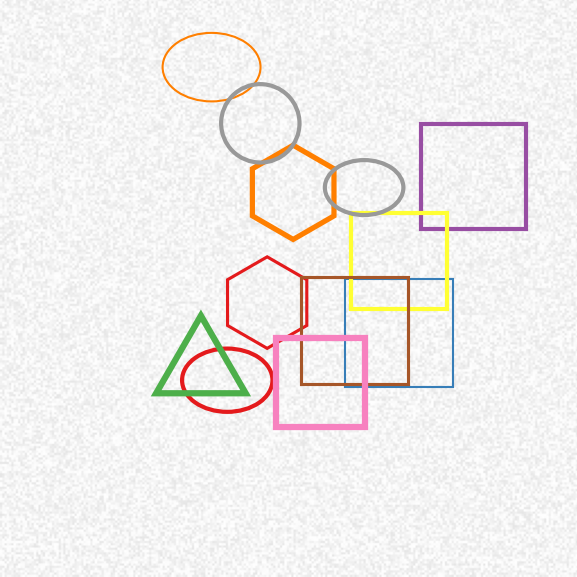[{"shape": "hexagon", "thickness": 1.5, "radius": 0.4, "center": [0.463, 0.475]}, {"shape": "oval", "thickness": 2, "radius": 0.39, "center": [0.394, 0.341]}, {"shape": "square", "thickness": 1, "radius": 0.47, "center": [0.691, 0.423]}, {"shape": "triangle", "thickness": 3, "radius": 0.45, "center": [0.348, 0.363]}, {"shape": "square", "thickness": 2, "radius": 0.46, "center": [0.82, 0.694]}, {"shape": "oval", "thickness": 1, "radius": 0.42, "center": [0.366, 0.883]}, {"shape": "hexagon", "thickness": 2.5, "radius": 0.41, "center": [0.508, 0.666]}, {"shape": "square", "thickness": 2, "radius": 0.41, "center": [0.691, 0.547]}, {"shape": "square", "thickness": 1.5, "radius": 0.46, "center": [0.614, 0.427]}, {"shape": "square", "thickness": 3, "radius": 0.38, "center": [0.555, 0.337]}, {"shape": "oval", "thickness": 2, "radius": 0.34, "center": [0.631, 0.674]}, {"shape": "circle", "thickness": 2, "radius": 0.34, "center": [0.451, 0.786]}]